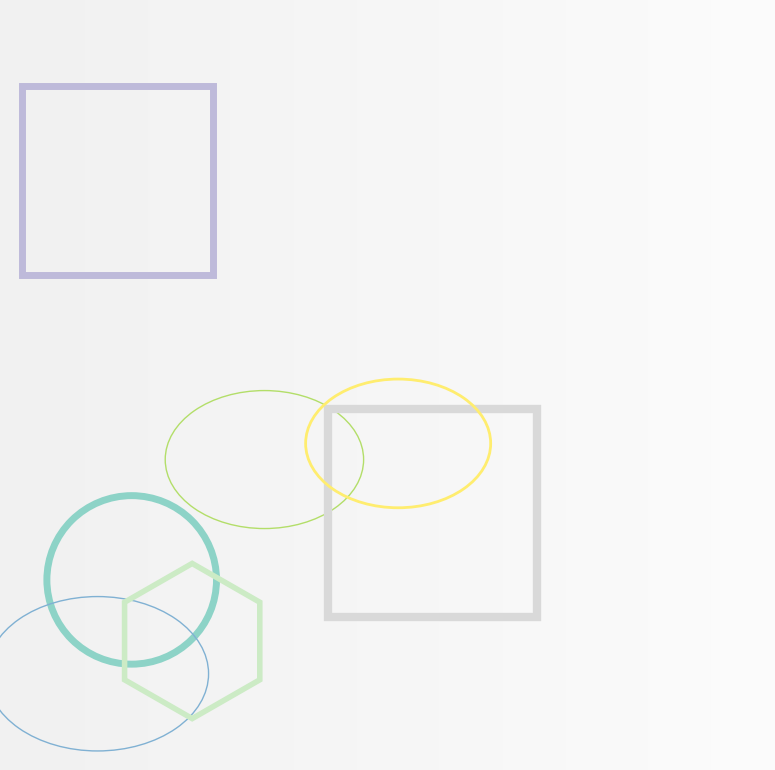[{"shape": "circle", "thickness": 2.5, "radius": 0.55, "center": [0.17, 0.247]}, {"shape": "square", "thickness": 2.5, "radius": 0.61, "center": [0.151, 0.765]}, {"shape": "oval", "thickness": 0.5, "radius": 0.72, "center": [0.126, 0.125]}, {"shape": "oval", "thickness": 0.5, "radius": 0.64, "center": [0.341, 0.403]}, {"shape": "square", "thickness": 3, "radius": 0.68, "center": [0.558, 0.334]}, {"shape": "hexagon", "thickness": 2, "radius": 0.5, "center": [0.248, 0.168]}, {"shape": "oval", "thickness": 1, "radius": 0.6, "center": [0.514, 0.424]}]